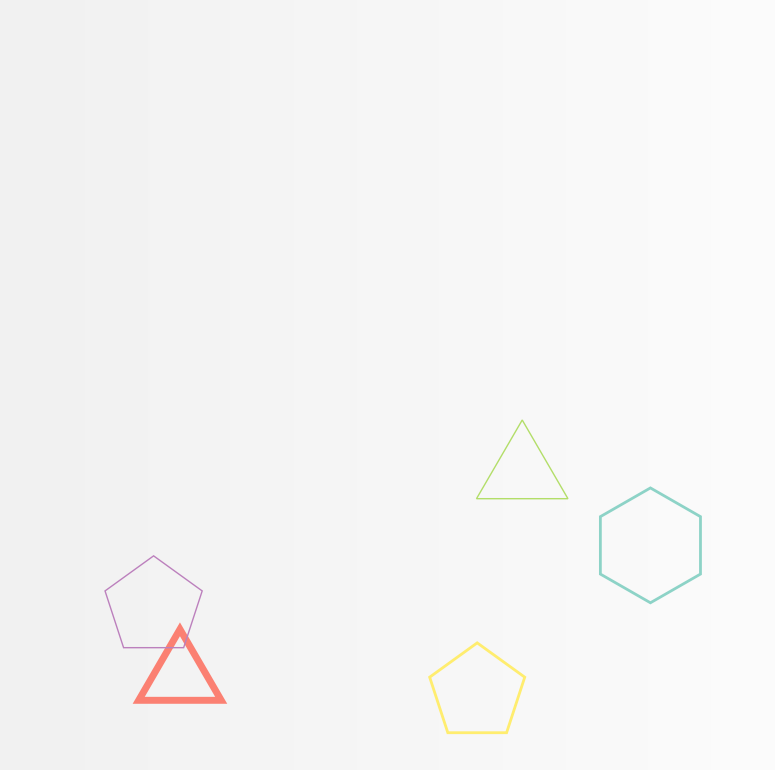[{"shape": "hexagon", "thickness": 1, "radius": 0.37, "center": [0.839, 0.292]}, {"shape": "triangle", "thickness": 2.5, "radius": 0.31, "center": [0.232, 0.121]}, {"shape": "triangle", "thickness": 0.5, "radius": 0.34, "center": [0.674, 0.386]}, {"shape": "pentagon", "thickness": 0.5, "radius": 0.33, "center": [0.198, 0.212]}, {"shape": "pentagon", "thickness": 1, "radius": 0.32, "center": [0.616, 0.101]}]